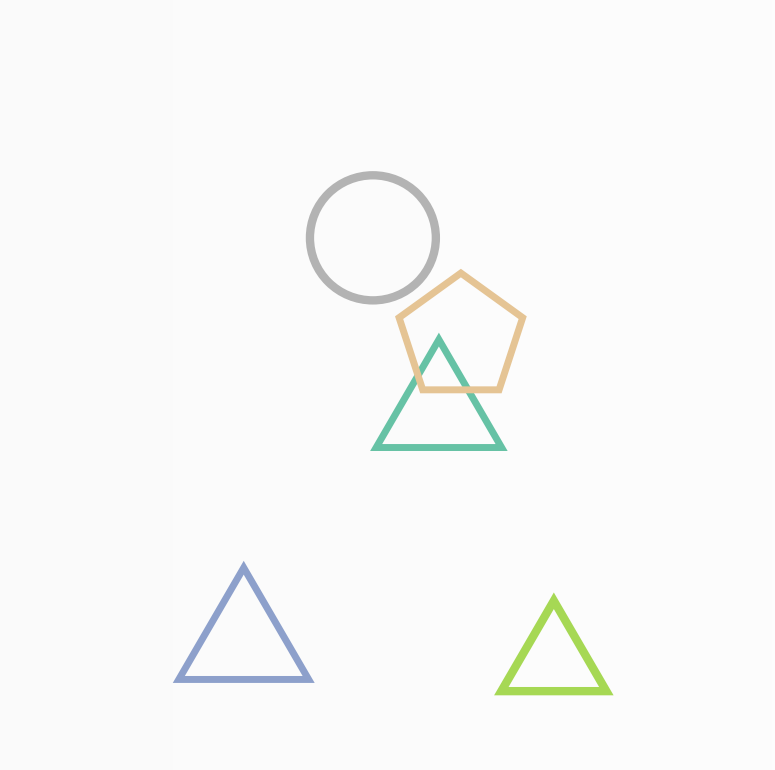[{"shape": "triangle", "thickness": 2.5, "radius": 0.47, "center": [0.566, 0.466]}, {"shape": "triangle", "thickness": 2.5, "radius": 0.48, "center": [0.314, 0.166]}, {"shape": "triangle", "thickness": 3, "radius": 0.39, "center": [0.715, 0.142]}, {"shape": "pentagon", "thickness": 2.5, "radius": 0.42, "center": [0.595, 0.562]}, {"shape": "circle", "thickness": 3, "radius": 0.41, "center": [0.481, 0.691]}]